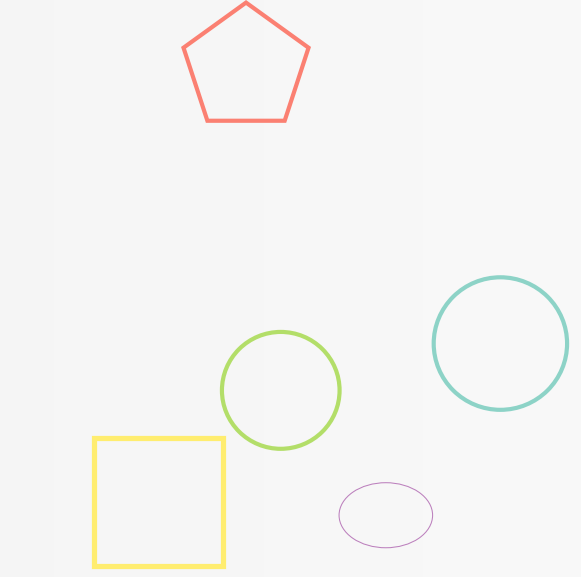[{"shape": "circle", "thickness": 2, "radius": 0.57, "center": [0.861, 0.404]}, {"shape": "pentagon", "thickness": 2, "radius": 0.57, "center": [0.423, 0.882]}, {"shape": "circle", "thickness": 2, "radius": 0.51, "center": [0.483, 0.323]}, {"shape": "oval", "thickness": 0.5, "radius": 0.4, "center": [0.664, 0.107]}, {"shape": "square", "thickness": 2.5, "radius": 0.55, "center": [0.273, 0.13]}]